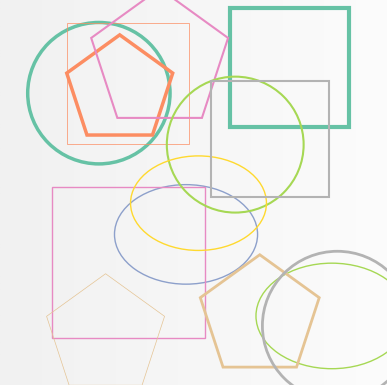[{"shape": "circle", "thickness": 2.5, "radius": 0.92, "center": [0.255, 0.758]}, {"shape": "square", "thickness": 3, "radius": 0.77, "center": [0.748, 0.825]}, {"shape": "pentagon", "thickness": 2.5, "radius": 0.72, "center": [0.309, 0.766]}, {"shape": "square", "thickness": 0.5, "radius": 0.79, "center": [0.331, 0.783]}, {"shape": "oval", "thickness": 1, "radius": 0.92, "center": [0.48, 0.391]}, {"shape": "square", "thickness": 1, "radius": 0.98, "center": [0.332, 0.318]}, {"shape": "pentagon", "thickness": 1.5, "radius": 0.93, "center": [0.412, 0.844]}, {"shape": "circle", "thickness": 1.5, "radius": 0.88, "center": [0.607, 0.624]}, {"shape": "oval", "thickness": 1, "radius": 0.98, "center": [0.856, 0.179]}, {"shape": "oval", "thickness": 1, "radius": 0.88, "center": [0.512, 0.472]}, {"shape": "pentagon", "thickness": 0.5, "radius": 0.8, "center": [0.272, 0.129]}, {"shape": "pentagon", "thickness": 2, "radius": 0.81, "center": [0.67, 0.177]}, {"shape": "circle", "thickness": 2, "radius": 0.97, "center": [0.871, 0.154]}, {"shape": "square", "thickness": 1.5, "radius": 0.76, "center": [0.696, 0.639]}]